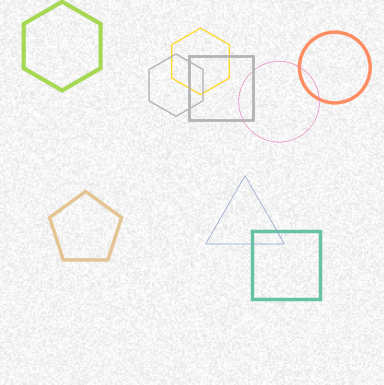[{"shape": "square", "thickness": 2.5, "radius": 0.44, "center": [0.743, 0.312]}, {"shape": "circle", "thickness": 2.5, "radius": 0.46, "center": [0.87, 0.825]}, {"shape": "triangle", "thickness": 0.5, "radius": 0.59, "center": [0.637, 0.425]}, {"shape": "circle", "thickness": 0.5, "radius": 0.52, "center": [0.725, 0.736]}, {"shape": "hexagon", "thickness": 3, "radius": 0.58, "center": [0.161, 0.88]}, {"shape": "hexagon", "thickness": 1, "radius": 0.43, "center": [0.521, 0.841]}, {"shape": "pentagon", "thickness": 2.5, "radius": 0.49, "center": [0.222, 0.404]}, {"shape": "square", "thickness": 2, "radius": 0.41, "center": [0.573, 0.771]}, {"shape": "hexagon", "thickness": 1, "radius": 0.41, "center": [0.457, 0.779]}]